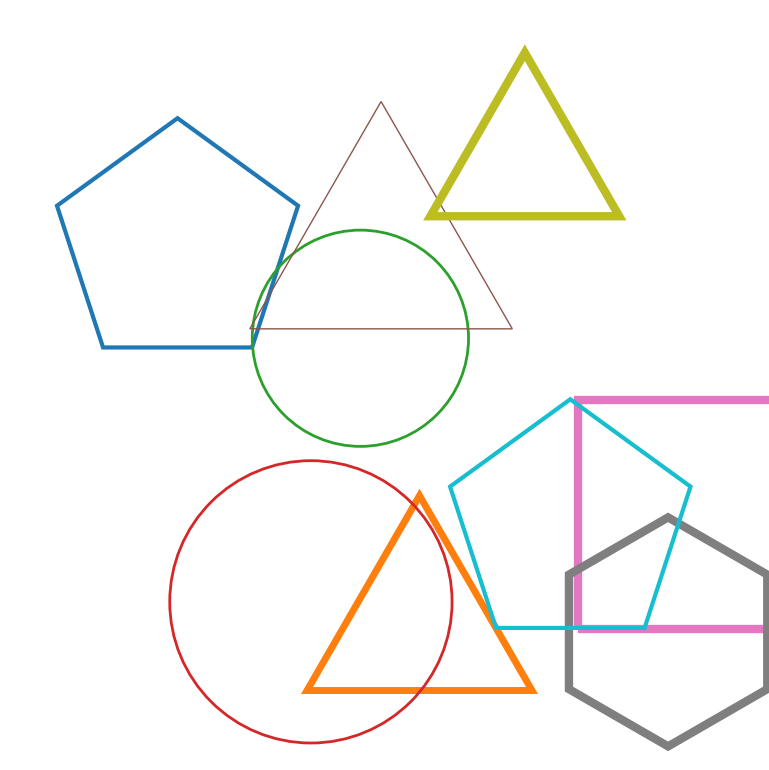[{"shape": "pentagon", "thickness": 1.5, "radius": 0.82, "center": [0.231, 0.682]}, {"shape": "triangle", "thickness": 2.5, "radius": 0.84, "center": [0.545, 0.188]}, {"shape": "circle", "thickness": 1, "radius": 0.7, "center": [0.468, 0.561]}, {"shape": "circle", "thickness": 1, "radius": 0.92, "center": [0.404, 0.218]}, {"shape": "triangle", "thickness": 0.5, "radius": 0.98, "center": [0.495, 0.671]}, {"shape": "square", "thickness": 3, "radius": 0.74, "center": [0.899, 0.332]}, {"shape": "hexagon", "thickness": 3, "radius": 0.74, "center": [0.868, 0.179]}, {"shape": "triangle", "thickness": 3, "radius": 0.71, "center": [0.682, 0.79]}, {"shape": "pentagon", "thickness": 1.5, "radius": 0.82, "center": [0.741, 0.317]}]